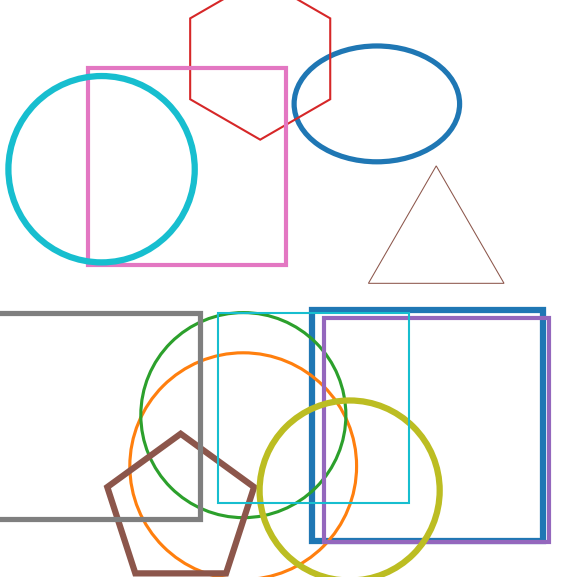[{"shape": "square", "thickness": 3, "radius": 1.0, "center": [0.74, 0.262]}, {"shape": "oval", "thickness": 2.5, "radius": 0.72, "center": [0.653, 0.819]}, {"shape": "circle", "thickness": 1.5, "radius": 0.98, "center": [0.421, 0.192]}, {"shape": "circle", "thickness": 1.5, "radius": 0.89, "center": [0.421, 0.28]}, {"shape": "hexagon", "thickness": 1, "radius": 0.7, "center": [0.451, 0.897]}, {"shape": "square", "thickness": 2, "radius": 0.97, "center": [0.756, 0.255]}, {"shape": "triangle", "thickness": 0.5, "radius": 0.68, "center": [0.755, 0.576]}, {"shape": "pentagon", "thickness": 3, "radius": 0.67, "center": [0.313, 0.114]}, {"shape": "square", "thickness": 2, "radius": 0.86, "center": [0.324, 0.711]}, {"shape": "square", "thickness": 2.5, "radius": 0.89, "center": [0.168, 0.279]}, {"shape": "circle", "thickness": 3, "radius": 0.78, "center": [0.605, 0.15]}, {"shape": "circle", "thickness": 3, "radius": 0.81, "center": [0.176, 0.706]}, {"shape": "square", "thickness": 1, "radius": 0.82, "center": [0.543, 0.293]}]